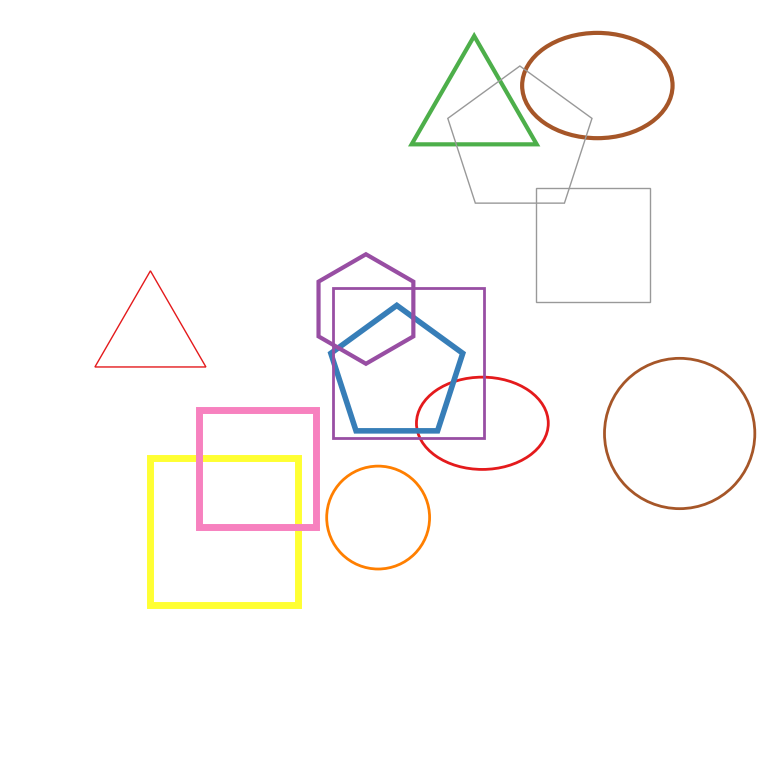[{"shape": "triangle", "thickness": 0.5, "radius": 0.42, "center": [0.195, 0.565]}, {"shape": "oval", "thickness": 1, "radius": 0.43, "center": [0.626, 0.45]}, {"shape": "pentagon", "thickness": 2, "radius": 0.45, "center": [0.515, 0.513]}, {"shape": "triangle", "thickness": 1.5, "radius": 0.47, "center": [0.616, 0.859]}, {"shape": "square", "thickness": 1, "radius": 0.49, "center": [0.53, 0.529]}, {"shape": "hexagon", "thickness": 1.5, "radius": 0.36, "center": [0.475, 0.599]}, {"shape": "circle", "thickness": 1, "radius": 0.33, "center": [0.491, 0.328]}, {"shape": "square", "thickness": 2.5, "radius": 0.48, "center": [0.291, 0.31]}, {"shape": "circle", "thickness": 1, "radius": 0.49, "center": [0.883, 0.437]}, {"shape": "oval", "thickness": 1.5, "radius": 0.49, "center": [0.776, 0.889]}, {"shape": "square", "thickness": 2.5, "radius": 0.38, "center": [0.334, 0.392]}, {"shape": "square", "thickness": 0.5, "radius": 0.37, "center": [0.77, 0.682]}, {"shape": "pentagon", "thickness": 0.5, "radius": 0.49, "center": [0.675, 0.816]}]